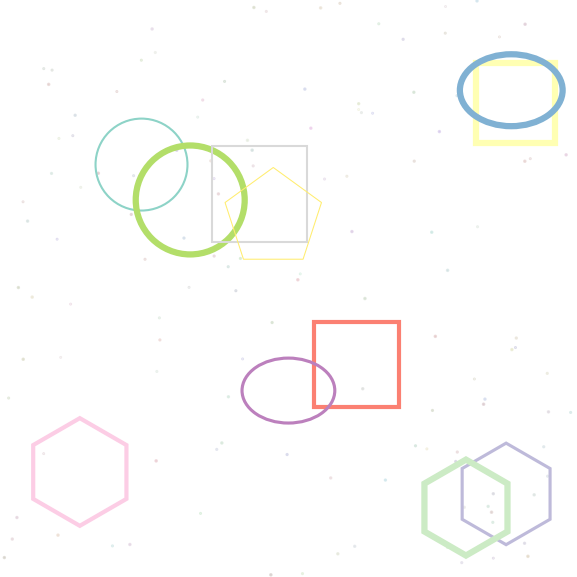[{"shape": "circle", "thickness": 1, "radius": 0.4, "center": [0.245, 0.714]}, {"shape": "square", "thickness": 3, "radius": 0.34, "center": [0.892, 0.821]}, {"shape": "hexagon", "thickness": 1.5, "radius": 0.44, "center": [0.876, 0.144]}, {"shape": "square", "thickness": 2, "radius": 0.37, "center": [0.617, 0.368]}, {"shape": "oval", "thickness": 3, "radius": 0.44, "center": [0.885, 0.843]}, {"shape": "circle", "thickness": 3, "radius": 0.47, "center": [0.329, 0.653]}, {"shape": "hexagon", "thickness": 2, "radius": 0.47, "center": [0.138, 0.182]}, {"shape": "square", "thickness": 1, "radius": 0.41, "center": [0.45, 0.663]}, {"shape": "oval", "thickness": 1.5, "radius": 0.4, "center": [0.499, 0.323]}, {"shape": "hexagon", "thickness": 3, "radius": 0.42, "center": [0.807, 0.12]}, {"shape": "pentagon", "thickness": 0.5, "radius": 0.44, "center": [0.473, 0.621]}]